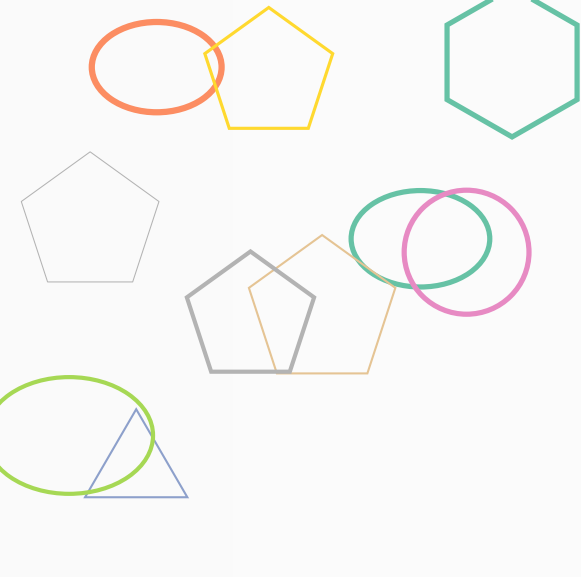[{"shape": "hexagon", "thickness": 2.5, "radius": 0.65, "center": [0.881, 0.891]}, {"shape": "oval", "thickness": 2.5, "radius": 0.6, "center": [0.723, 0.586]}, {"shape": "oval", "thickness": 3, "radius": 0.56, "center": [0.27, 0.883]}, {"shape": "triangle", "thickness": 1, "radius": 0.51, "center": [0.234, 0.189]}, {"shape": "circle", "thickness": 2.5, "radius": 0.54, "center": [0.803, 0.562]}, {"shape": "oval", "thickness": 2, "radius": 0.72, "center": [0.119, 0.245]}, {"shape": "pentagon", "thickness": 1.5, "radius": 0.58, "center": [0.462, 0.871]}, {"shape": "pentagon", "thickness": 1, "radius": 0.66, "center": [0.554, 0.46]}, {"shape": "pentagon", "thickness": 0.5, "radius": 0.62, "center": [0.155, 0.612]}, {"shape": "pentagon", "thickness": 2, "radius": 0.58, "center": [0.431, 0.449]}]